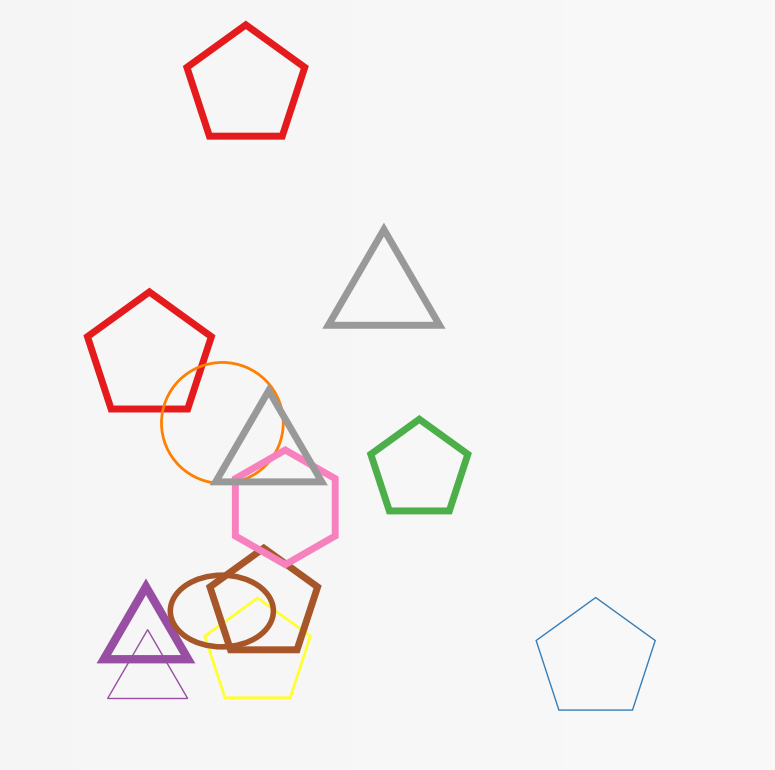[{"shape": "pentagon", "thickness": 2.5, "radius": 0.42, "center": [0.193, 0.537]}, {"shape": "pentagon", "thickness": 2.5, "radius": 0.4, "center": [0.317, 0.888]}, {"shape": "pentagon", "thickness": 0.5, "radius": 0.4, "center": [0.769, 0.143]}, {"shape": "pentagon", "thickness": 2.5, "radius": 0.33, "center": [0.541, 0.39]}, {"shape": "triangle", "thickness": 0.5, "radius": 0.3, "center": [0.191, 0.123]}, {"shape": "triangle", "thickness": 3, "radius": 0.31, "center": [0.188, 0.175]}, {"shape": "circle", "thickness": 1, "radius": 0.39, "center": [0.287, 0.451]}, {"shape": "pentagon", "thickness": 1, "radius": 0.36, "center": [0.332, 0.152]}, {"shape": "pentagon", "thickness": 2.5, "radius": 0.37, "center": [0.34, 0.215]}, {"shape": "oval", "thickness": 2, "radius": 0.33, "center": [0.286, 0.206]}, {"shape": "hexagon", "thickness": 2.5, "radius": 0.37, "center": [0.368, 0.341]}, {"shape": "triangle", "thickness": 2.5, "radius": 0.4, "center": [0.347, 0.414]}, {"shape": "triangle", "thickness": 2.5, "radius": 0.41, "center": [0.495, 0.619]}]